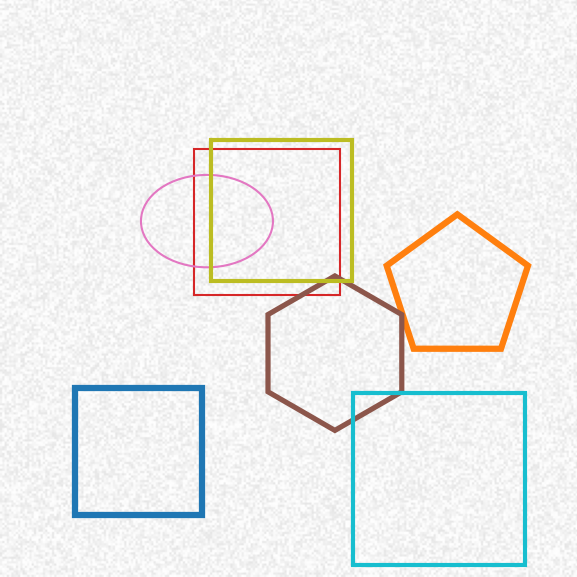[{"shape": "square", "thickness": 3, "radius": 0.55, "center": [0.239, 0.217]}, {"shape": "pentagon", "thickness": 3, "radius": 0.64, "center": [0.792, 0.499]}, {"shape": "square", "thickness": 1, "radius": 0.63, "center": [0.462, 0.615]}, {"shape": "hexagon", "thickness": 2.5, "radius": 0.67, "center": [0.58, 0.388]}, {"shape": "oval", "thickness": 1, "radius": 0.57, "center": [0.358, 0.616]}, {"shape": "square", "thickness": 2, "radius": 0.61, "center": [0.487, 0.634]}, {"shape": "square", "thickness": 2, "radius": 0.75, "center": [0.76, 0.169]}]